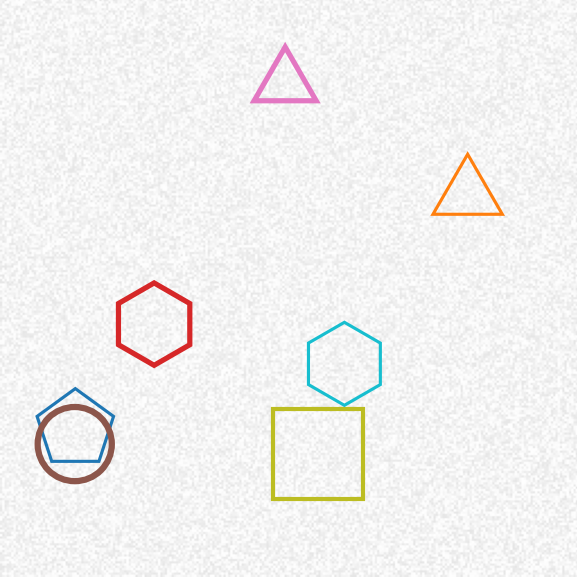[{"shape": "pentagon", "thickness": 1.5, "radius": 0.35, "center": [0.13, 0.257]}, {"shape": "triangle", "thickness": 1.5, "radius": 0.35, "center": [0.81, 0.663]}, {"shape": "hexagon", "thickness": 2.5, "radius": 0.36, "center": [0.267, 0.438]}, {"shape": "circle", "thickness": 3, "radius": 0.32, "center": [0.129, 0.23]}, {"shape": "triangle", "thickness": 2.5, "radius": 0.31, "center": [0.494, 0.856]}, {"shape": "square", "thickness": 2, "radius": 0.39, "center": [0.551, 0.213]}, {"shape": "hexagon", "thickness": 1.5, "radius": 0.36, "center": [0.596, 0.369]}]